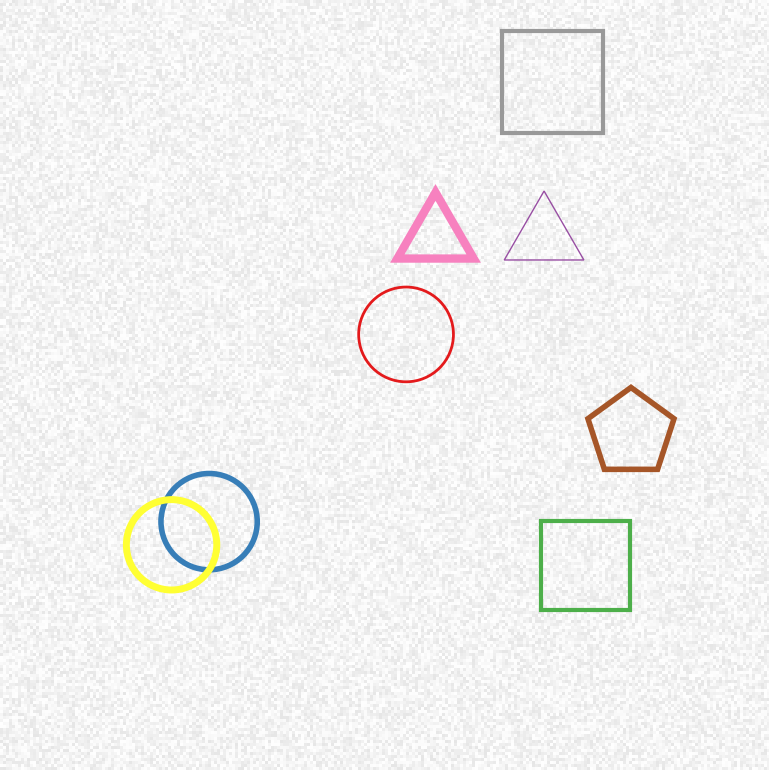[{"shape": "circle", "thickness": 1, "radius": 0.31, "center": [0.527, 0.566]}, {"shape": "circle", "thickness": 2, "radius": 0.31, "center": [0.272, 0.323]}, {"shape": "square", "thickness": 1.5, "radius": 0.29, "center": [0.761, 0.265]}, {"shape": "triangle", "thickness": 0.5, "radius": 0.3, "center": [0.707, 0.692]}, {"shape": "circle", "thickness": 2.5, "radius": 0.29, "center": [0.223, 0.292]}, {"shape": "pentagon", "thickness": 2, "radius": 0.29, "center": [0.819, 0.438]}, {"shape": "triangle", "thickness": 3, "radius": 0.29, "center": [0.566, 0.693]}, {"shape": "square", "thickness": 1.5, "radius": 0.33, "center": [0.717, 0.893]}]